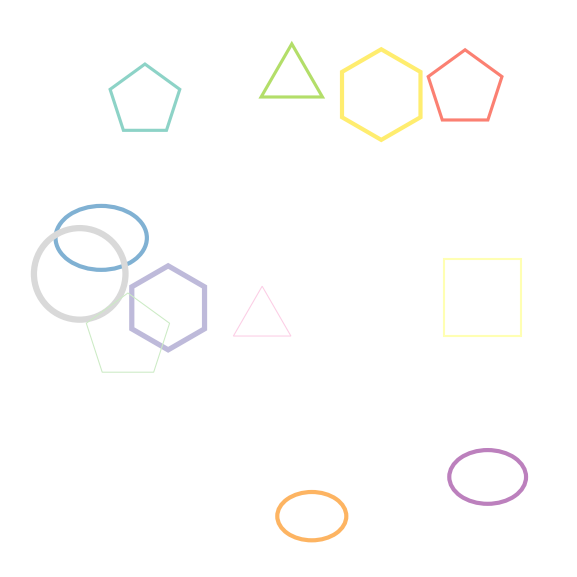[{"shape": "pentagon", "thickness": 1.5, "radius": 0.32, "center": [0.251, 0.825]}, {"shape": "square", "thickness": 1, "radius": 0.33, "center": [0.835, 0.484]}, {"shape": "hexagon", "thickness": 2.5, "radius": 0.36, "center": [0.291, 0.466]}, {"shape": "pentagon", "thickness": 1.5, "radius": 0.34, "center": [0.805, 0.846]}, {"shape": "oval", "thickness": 2, "radius": 0.4, "center": [0.175, 0.587]}, {"shape": "oval", "thickness": 2, "radius": 0.3, "center": [0.54, 0.105]}, {"shape": "triangle", "thickness": 1.5, "radius": 0.31, "center": [0.505, 0.862]}, {"shape": "triangle", "thickness": 0.5, "radius": 0.29, "center": [0.454, 0.446]}, {"shape": "circle", "thickness": 3, "radius": 0.4, "center": [0.138, 0.525]}, {"shape": "oval", "thickness": 2, "radius": 0.33, "center": [0.844, 0.173]}, {"shape": "pentagon", "thickness": 0.5, "radius": 0.38, "center": [0.222, 0.416]}, {"shape": "hexagon", "thickness": 2, "radius": 0.39, "center": [0.66, 0.835]}]